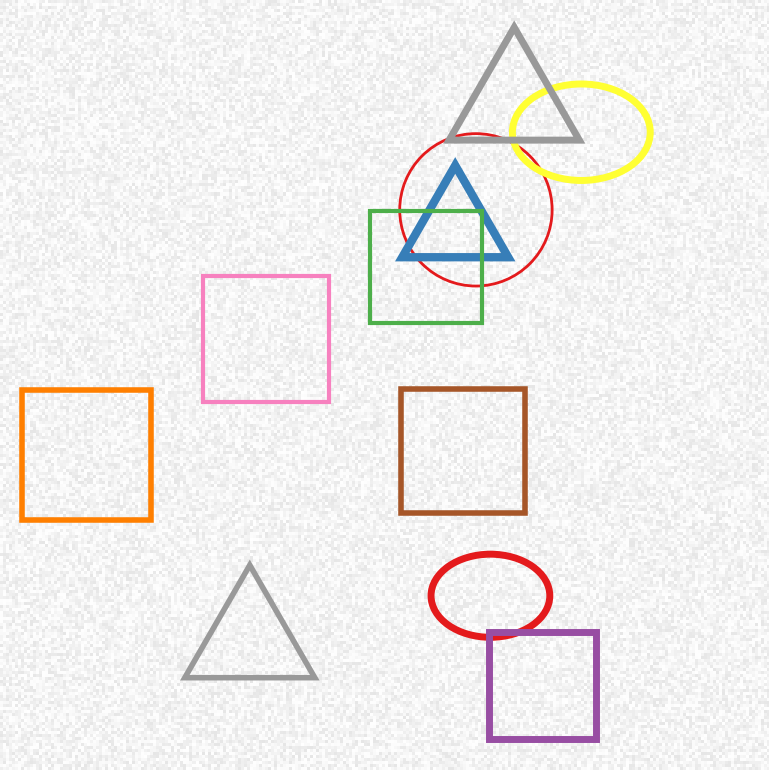[{"shape": "oval", "thickness": 2.5, "radius": 0.39, "center": [0.637, 0.226]}, {"shape": "circle", "thickness": 1, "radius": 0.49, "center": [0.618, 0.727]}, {"shape": "triangle", "thickness": 3, "radius": 0.4, "center": [0.591, 0.706]}, {"shape": "square", "thickness": 1.5, "radius": 0.36, "center": [0.553, 0.653]}, {"shape": "square", "thickness": 2.5, "radius": 0.35, "center": [0.705, 0.11]}, {"shape": "square", "thickness": 2, "radius": 0.42, "center": [0.112, 0.409]}, {"shape": "oval", "thickness": 2.5, "radius": 0.45, "center": [0.755, 0.828]}, {"shape": "square", "thickness": 2, "radius": 0.4, "center": [0.601, 0.415]}, {"shape": "square", "thickness": 1.5, "radius": 0.41, "center": [0.345, 0.56]}, {"shape": "triangle", "thickness": 2, "radius": 0.49, "center": [0.324, 0.169]}, {"shape": "triangle", "thickness": 2.5, "radius": 0.49, "center": [0.668, 0.867]}]